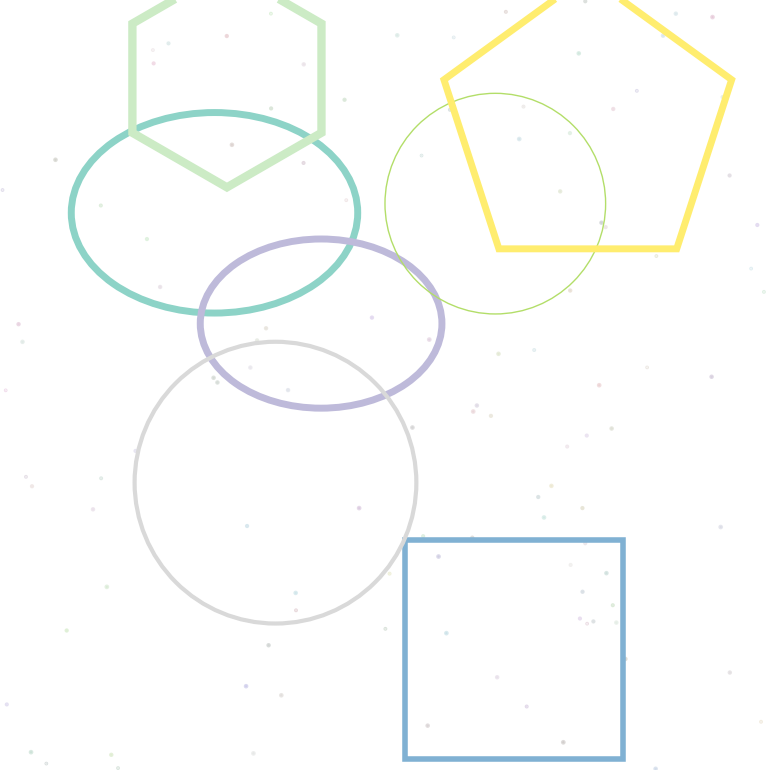[{"shape": "oval", "thickness": 2.5, "radius": 0.93, "center": [0.279, 0.724]}, {"shape": "oval", "thickness": 2.5, "radius": 0.78, "center": [0.417, 0.58]}, {"shape": "square", "thickness": 2, "radius": 0.71, "center": [0.667, 0.157]}, {"shape": "circle", "thickness": 0.5, "radius": 0.72, "center": [0.643, 0.736]}, {"shape": "circle", "thickness": 1.5, "radius": 0.91, "center": [0.358, 0.373]}, {"shape": "hexagon", "thickness": 3, "radius": 0.71, "center": [0.295, 0.898]}, {"shape": "pentagon", "thickness": 2.5, "radius": 0.98, "center": [0.763, 0.836]}]